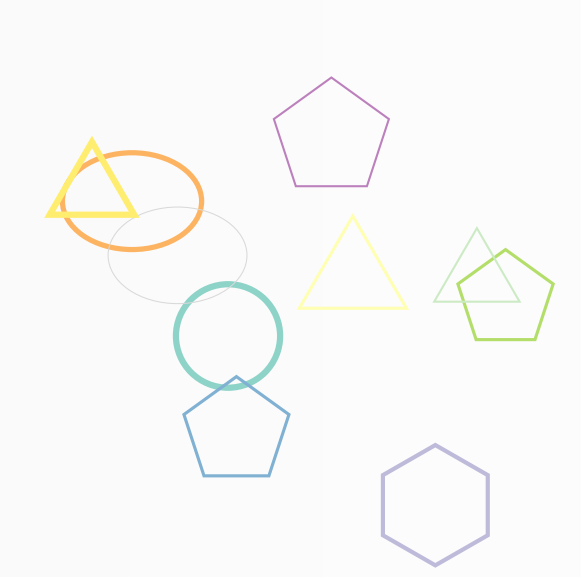[{"shape": "circle", "thickness": 3, "radius": 0.45, "center": [0.392, 0.417]}, {"shape": "triangle", "thickness": 1.5, "radius": 0.53, "center": [0.607, 0.519]}, {"shape": "hexagon", "thickness": 2, "radius": 0.52, "center": [0.749, 0.124]}, {"shape": "pentagon", "thickness": 1.5, "radius": 0.47, "center": [0.407, 0.252]}, {"shape": "oval", "thickness": 2.5, "radius": 0.6, "center": [0.227, 0.651]}, {"shape": "pentagon", "thickness": 1.5, "radius": 0.43, "center": [0.87, 0.481]}, {"shape": "oval", "thickness": 0.5, "radius": 0.6, "center": [0.305, 0.557]}, {"shape": "pentagon", "thickness": 1, "radius": 0.52, "center": [0.57, 0.761]}, {"shape": "triangle", "thickness": 1, "radius": 0.42, "center": [0.82, 0.519]}, {"shape": "triangle", "thickness": 3, "radius": 0.42, "center": [0.158, 0.669]}]